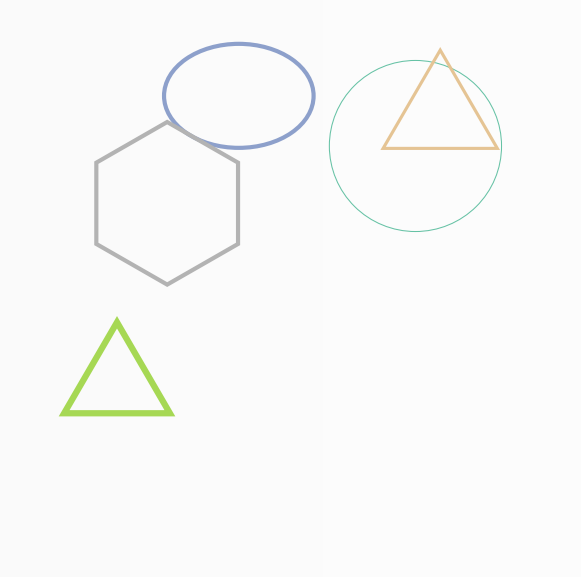[{"shape": "circle", "thickness": 0.5, "radius": 0.74, "center": [0.715, 0.746]}, {"shape": "oval", "thickness": 2, "radius": 0.64, "center": [0.411, 0.833]}, {"shape": "triangle", "thickness": 3, "radius": 0.53, "center": [0.201, 0.336]}, {"shape": "triangle", "thickness": 1.5, "radius": 0.57, "center": [0.757, 0.799]}, {"shape": "hexagon", "thickness": 2, "radius": 0.7, "center": [0.288, 0.647]}]